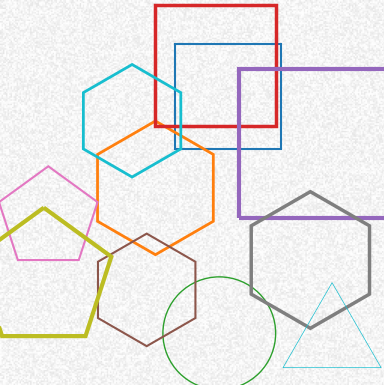[{"shape": "square", "thickness": 1.5, "radius": 0.68, "center": [0.592, 0.75]}, {"shape": "hexagon", "thickness": 2, "radius": 0.87, "center": [0.404, 0.512]}, {"shape": "circle", "thickness": 1, "radius": 0.73, "center": [0.57, 0.134]}, {"shape": "square", "thickness": 2.5, "radius": 0.79, "center": [0.56, 0.831]}, {"shape": "square", "thickness": 3, "radius": 0.96, "center": [0.813, 0.627]}, {"shape": "hexagon", "thickness": 1.5, "radius": 0.73, "center": [0.381, 0.247]}, {"shape": "pentagon", "thickness": 1.5, "radius": 0.67, "center": [0.125, 0.433]}, {"shape": "hexagon", "thickness": 2.5, "radius": 0.89, "center": [0.806, 0.325]}, {"shape": "pentagon", "thickness": 3, "radius": 0.92, "center": [0.114, 0.276]}, {"shape": "triangle", "thickness": 0.5, "radius": 0.74, "center": [0.863, 0.119]}, {"shape": "hexagon", "thickness": 2, "radius": 0.73, "center": [0.343, 0.686]}]